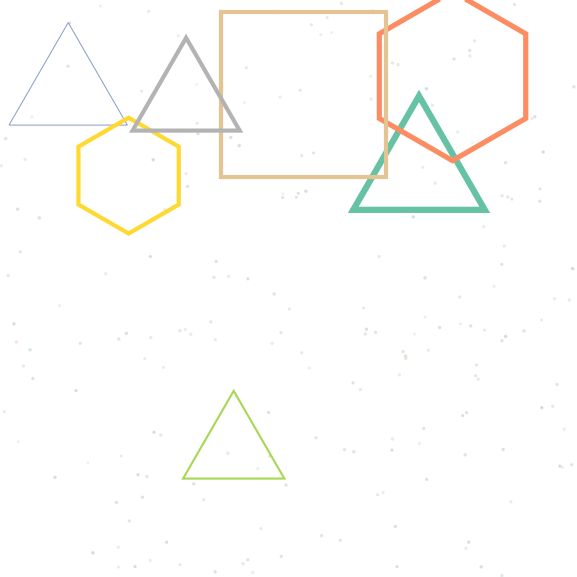[{"shape": "triangle", "thickness": 3, "radius": 0.66, "center": [0.726, 0.702]}, {"shape": "hexagon", "thickness": 2.5, "radius": 0.73, "center": [0.784, 0.867]}, {"shape": "triangle", "thickness": 0.5, "radius": 0.59, "center": [0.118, 0.842]}, {"shape": "triangle", "thickness": 1, "radius": 0.51, "center": [0.405, 0.221]}, {"shape": "hexagon", "thickness": 2, "radius": 0.5, "center": [0.223, 0.695]}, {"shape": "square", "thickness": 2, "radius": 0.71, "center": [0.525, 0.836]}, {"shape": "triangle", "thickness": 2, "radius": 0.54, "center": [0.322, 0.827]}]